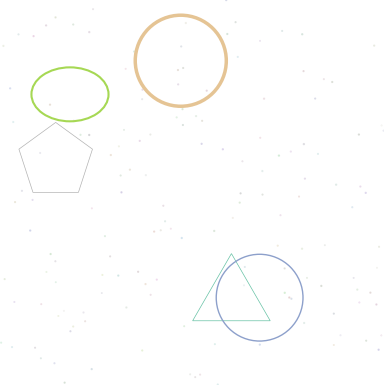[{"shape": "triangle", "thickness": 0.5, "radius": 0.58, "center": [0.601, 0.225]}, {"shape": "circle", "thickness": 1, "radius": 0.56, "center": [0.674, 0.227]}, {"shape": "oval", "thickness": 1.5, "radius": 0.5, "center": [0.182, 0.755]}, {"shape": "circle", "thickness": 2.5, "radius": 0.59, "center": [0.47, 0.842]}, {"shape": "pentagon", "thickness": 0.5, "radius": 0.5, "center": [0.145, 0.582]}]